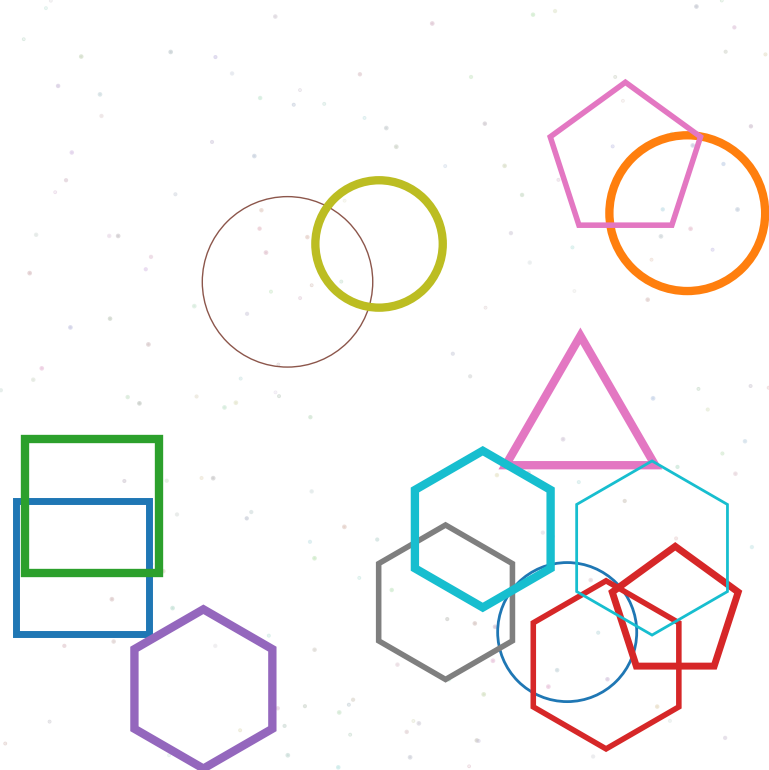[{"shape": "circle", "thickness": 1, "radius": 0.45, "center": [0.737, 0.179]}, {"shape": "square", "thickness": 2.5, "radius": 0.43, "center": [0.107, 0.263]}, {"shape": "circle", "thickness": 3, "radius": 0.51, "center": [0.893, 0.723]}, {"shape": "square", "thickness": 3, "radius": 0.44, "center": [0.12, 0.343]}, {"shape": "hexagon", "thickness": 2, "radius": 0.55, "center": [0.787, 0.137]}, {"shape": "pentagon", "thickness": 2.5, "radius": 0.43, "center": [0.877, 0.204]}, {"shape": "hexagon", "thickness": 3, "radius": 0.52, "center": [0.264, 0.105]}, {"shape": "circle", "thickness": 0.5, "radius": 0.55, "center": [0.373, 0.634]}, {"shape": "triangle", "thickness": 3, "radius": 0.56, "center": [0.754, 0.452]}, {"shape": "pentagon", "thickness": 2, "radius": 0.51, "center": [0.812, 0.791]}, {"shape": "hexagon", "thickness": 2, "radius": 0.5, "center": [0.579, 0.218]}, {"shape": "circle", "thickness": 3, "radius": 0.41, "center": [0.492, 0.683]}, {"shape": "hexagon", "thickness": 3, "radius": 0.51, "center": [0.627, 0.313]}, {"shape": "hexagon", "thickness": 1, "radius": 0.57, "center": [0.847, 0.288]}]